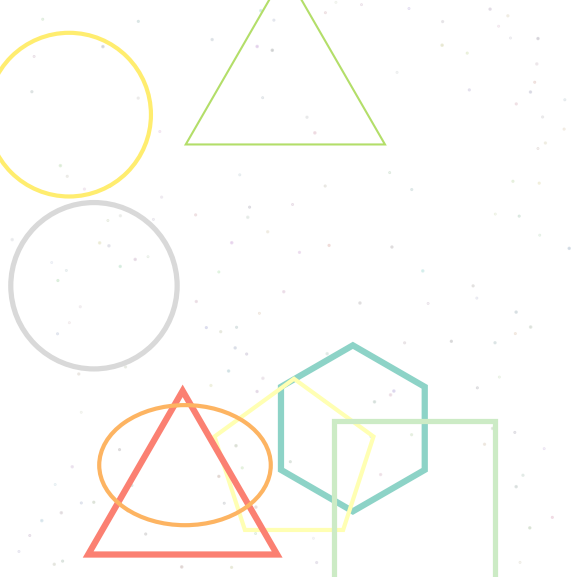[{"shape": "hexagon", "thickness": 3, "radius": 0.72, "center": [0.611, 0.257]}, {"shape": "pentagon", "thickness": 2, "radius": 0.72, "center": [0.509, 0.199]}, {"shape": "triangle", "thickness": 3, "radius": 0.94, "center": [0.316, 0.133]}, {"shape": "oval", "thickness": 2, "radius": 0.74, "center": [0.32, 0.194]}, {"shape": "triangle", "thickness": 1, "radius": 1.0, "center": [0.494, 0.849]}, {"shape": "circle", "thickness": 2.5, "radius": 0.72, "center": [0.163, 0.504]}, {"shape": "square", "thickness": 2.5, "radius": 0.7, "center": [0.718, 0.13]}, {"shape": "circle", "thickness": 2, "radius": 0.71, "center": [0.12, 0.801]}]